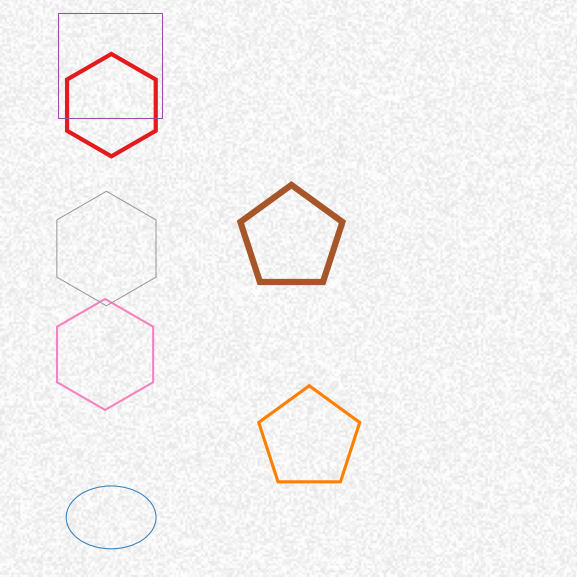[{"shape": "hexagon", "thickness": 2, "radius": 0.44, "center": [0.193, 0.817]}, {"shape": "oval", "thickness": 0.5, "radius": 0.39, "center": [0.192, 0.103]}, {"shape": "square", "thickness": 0.5, "radius": 0.45, "center": [0.19, 0.886]}, {"shape": "pentagon", "thickness": 1.5, "radius": 0.46, "center": [0.535, 0.239]}, {"shape": "pentagon", "thickness": 3, "radius": 0.46, "center": [0.505, 0.586]}, {"shape": "hexagon", "thickness": 1, "radius": 0.48, "center": [0.182, 0.385]}, {"shape": "hexagon", "thickness": 0.5, "radius": 0.5, "center": [0.184, 0.569]}]